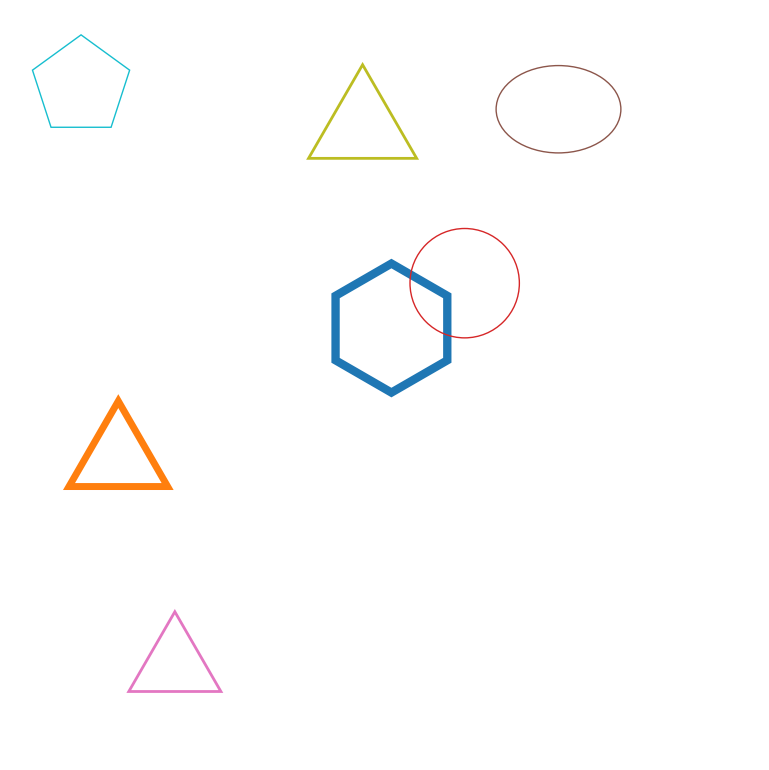[{"shape": "hexagon", "thickness": 3, "radius": 0.42, "center": [0.508, 0.574]}, {"shape": "triangle", "thickness": 2.5, "radius": 0.37, "center": [0.154, 0.405]}, {"shape": "circle", "thickness": 0.5, "radius": 0.36, "center": [0.603, 0.632]}, {"shape": "oval", "thickness": 0.5, "radius": 0.41, "center": [0.725, 0.858]}, {"shape": "triangle", "thickness": 1, "radius": 0.35, "center": [0.227, 0.136]}, {"shape": "triangle", "thickness": 1, "radius": 0.41, "center": [0.471, 0.835]}, {"shape": "pentagon", "thickness": 0.5, "radius": 0.33, "center": [0.105, 0.888]}]